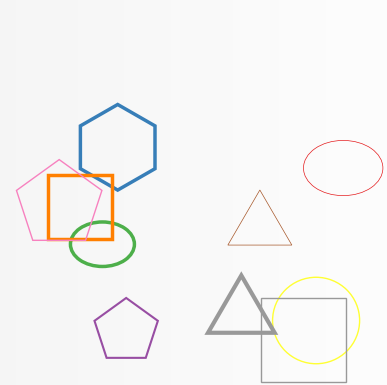[{"shape": "oval", "thickness": 0.5, "radius": 0.51, "center": [0.886, 0.564]}, {"shape": "hexagon", "thickness": 2.5, "radius": 0.56, "center": [0.304, 0.617]}, {"shape": "oval", "thickness": 2.5, "radius": 0.41, "center": [0.264, 0.366]}, {"shape": "pentagon", "thickness": 1.5, "radius": 0.43, "center": [0.326, 0.14]}, {"shape": "square", "thickness": 2.5, "radius": 0.41, "center": [0.207, 0.463]}, {"shape": "circle", "thickness": 1, "radius": 0.56, "center": [0.816, 0.168]}, {"shape": "triangle", "thickness": 0.5, "radius": 0.48, "center": [0.671, 0.411]}, {"shape": "pentagon", "thickness": 1, "radius": 0.58, "center": [0.153, 0.47]}, {"shape": "triangle", "thickness": 3, "radius": 0.5, "center": [0.623, 0.185]}, {"shape": "square", "thickness": 1, "radius": 0.55, "center": [0.783, 0.117]}]